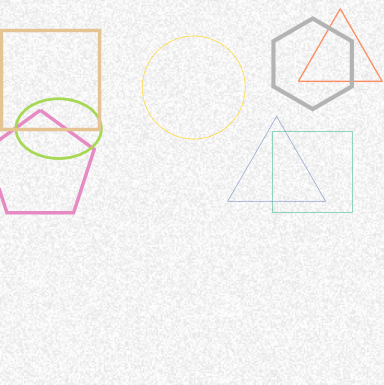[{"shape": "square", "thickness": 0.5, "radius": 0.52, "center": [0.811, 0.554]}, {"shape": "triangle", "thickness": 1, "radius": 0.63, "center": [0.884, 0.852]}, {"shape": "triangle", "thickness": 0.5, "radius": 0.74, "center": [0.719, 0.551]}, {"shape": "pentagon", "thickness": 2.5, "radius": 0.74, "center": [0.105, 0.567]}, {"shape": "oval", "thickness": 2, "radius": 0.55, "center": [0.152, 0.666]}, {"shape": "circle", "thickness": 0.5, "radius": 0.67, "center": [0.503, 0.773]}, {"shape": "square", "thickness": 2.5, "radius": 0.64, "center": [0.13, 0.794]}, {"shape": "hexagon", "thickness": 3, "radius": 0.59, "center": [0.812, 0.834]}]